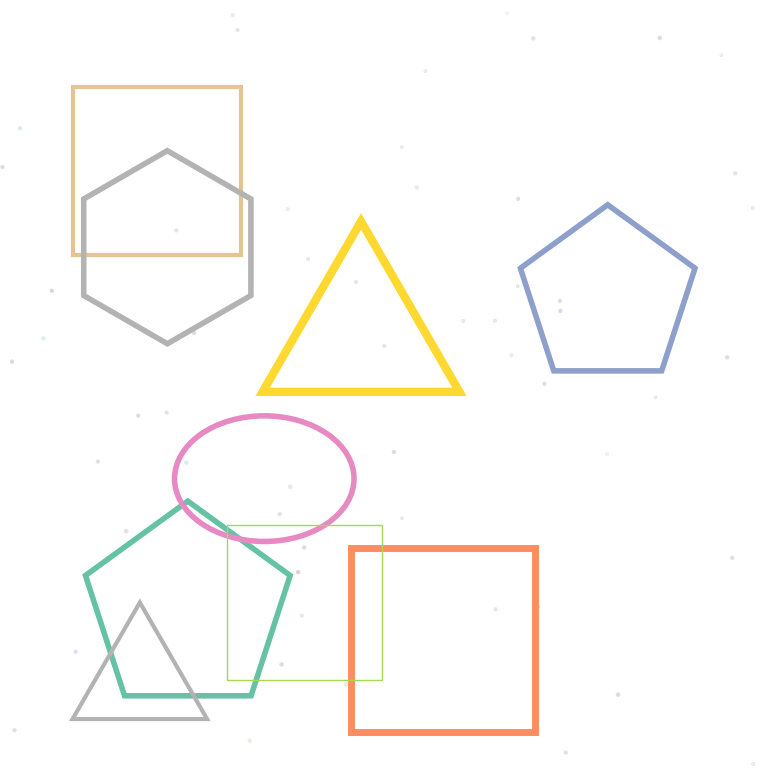[{"shape": "pentagon", "thickness": 2, "radius": 0.7, "center": [0.244, 0.209]}, {"shape": "square", "thickness": 2.5, "radius": 0.6, "center": [0.575, 0.169]}, {"shape": "pentagon", "thickness": 2, "radius": 0.6, "center": [0.789, 0.615]}, {"shape": "oval", "thickness": 2, "radius": 0.58, "center": [0.343, 0.378]}, {"shape": "square", "thickness": 0.5, "radius": 0.5, "center": [0.396, 0.218]}, {"shape": "triangle", "thickness": 3, "radius": 0.74, "center": [0.469, 0.565]}, {"shape": "square", "thickness": 1.5, "radius": 0.54, "center": [0.204, 0.778]}, {"shape": "hexagon", "thickness": 2, "radius": 0.63, "center": [0.217, 0.679]}, {"shape": "triangle", "thickness": 1.5, "radius": 0.5, "center": [0.182, 0.117]}]